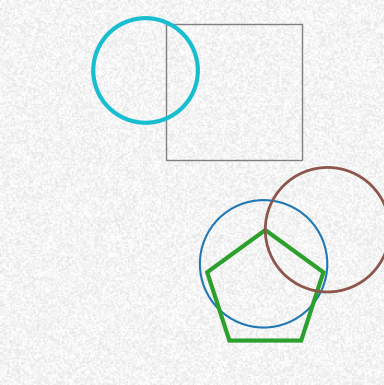[{"shape": "circle", "thickness": 1.5, "radius": 0.83, "center": [0.685, 0.315]}, {"shape": "pentagon", "thickness": 3, "radius": 0.79, "center": [0.689, 0.244]}, {"shape": "circle", "thickness": 2, "radius": 0.81, "center": [0.851, 0.403]}, {"shape": "square", "thickness": 1, "radius": 0.88, "center": [0.607, 0.76]}, {"shape": "circle", "thickness": 3, "radius": 0.68, "center": [0.378, 0.817]}]